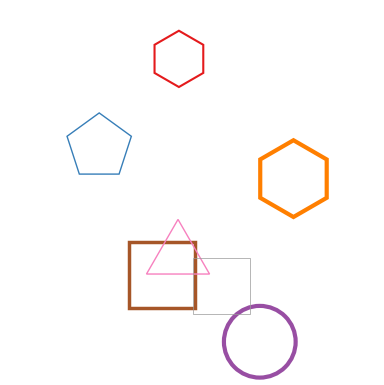[{"shape": "hexagon", "thickness": 1.5, "radius": 0.37, "center": [0.465, 0.847]}, {"shape": "pentagon", "thickness": 1, "radius": 0.44, "center": [0.258, 0.619]}, {"shape": "circle", "thickness": 3, "radius": 0.47, "center": [0.675, 0.112]}, {"shape": "hexagon", "thickness": 3, "radius": 0.5, "center": [0.762, 0.536]}, {"shape": "square", "thickness": 2.5, "radius": 0.43, "center": [0.421, 0.287]}, {"shape": "triangle", "thickness": 1, "radius": 0.47, "center": [0.462, 0.336]}, {"shape": "square", "thickness": 0.5, "radius": 0.37, "center": [0.576, 0.257]}]